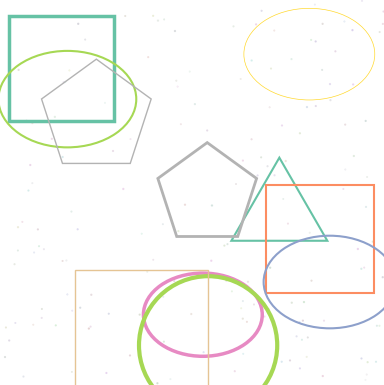[{"shape": "triangle", "thickness": 1.5, "radius": 0.72, "center": [0.726, 0.447]}, {"shape": "square", "thickness": 2.5, "radius": 0.68, "center": [0.159, 0.822]}, {"shape": "square", "thickness": 1.5, "radius": 0.7, "center": [0.831, 0.38]}, {"shape": "oval", "thickness": 1.5, "radius": 0.86, "center": [0.857, 0.267]}, {"shape": "oval", "thickness": 2.5, "radius": 0.77, "center": [0.527, 0.183]}, {"shape": "circle", "thickness": 3, "radius": 0.9, "center": [0.541, 0.103]}, {"shape": "oval", "thickness": 1.5, "radius": 0.89, "center": [0.175, 0.743]}, {"shape": "oval", "thickness": 0.5, "radius": 0.85, "center": [0.803, 0.859]}, {"shape": "square", "thickness": 1, "radius": 0.86, "center": [0.367, 0.126]}, {"shape": "pentagon", "thickness": 1, "radius": 0.75, "center": [0.25, 0.697]}, {"shape": "pentagon", "thickness": 2, "radius": 0.67, "center": [0.538, 0.495]}]